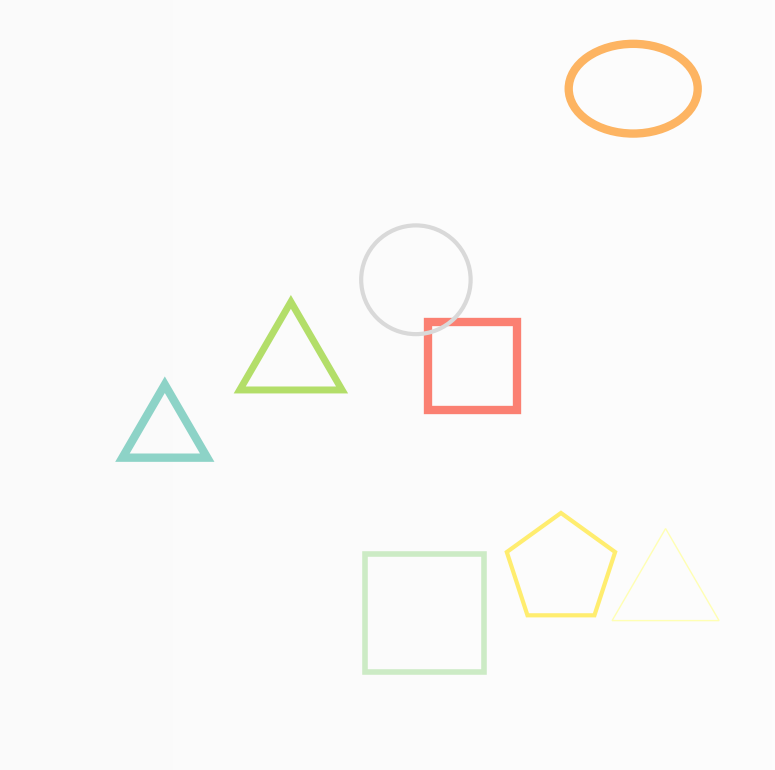[{"shape": "triangle", "thickness": 3, "radius": 0.32, "center": [0.213, 0.437]}, {"shape": "triangle", "thickness": 0.5, "radius": 0.4, "center": [0.859, 0.234]}, {"shape": "square", "thickness": 3, "radius": 0.29, "center": [0.61, 0.524]}, {"shape": "oval", "thickness": 3, "radius": 0.42, "center": [0.817, 0.885]}, {"shape": "triangle", "thickness": 2.5, "radius": 0.38, "center": [0.375, 0.532]}, {"shape": "circle", "thickness": 1.5, "radius": 0.35, "center": [0.537, 0.637]}, {"shape": "square", "thickness": 2, "radius": 0.38, "center": [0.547, 0.204]}, {"shape": "pentagon", "thickness": 1.5, "radius": 0.37, "center": [0.724, 0.26]}]